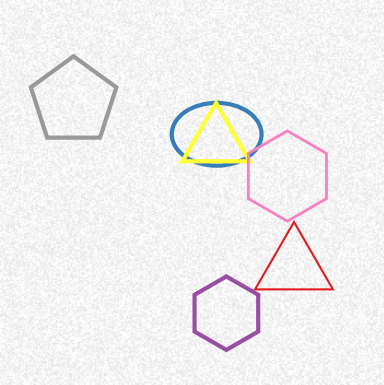[{"shape": "triangle", "thickness": 1.5, "radius": 0.58, "center": [0.764, 0.307]}, {"shape": "oval", "thickness": 3, "radius": 0.58, "center": [0.563, 0.651]}, {"shape": "hexagon", "thickness": 3, "radius": 0.48, "center": [0.588, 0.187]}, {"shape": "triangle", "thickness": 3, "radius": 0.5, "center": [0.561, 0.632]}, {"shape": "hexagon", "thickness": 2, "radius": 0.59, "center": [0.746, 0.543]}, {"shape": "pentagon", "thickness": 3, "radius": 0.58, "center": [0.191, 0.737]}]